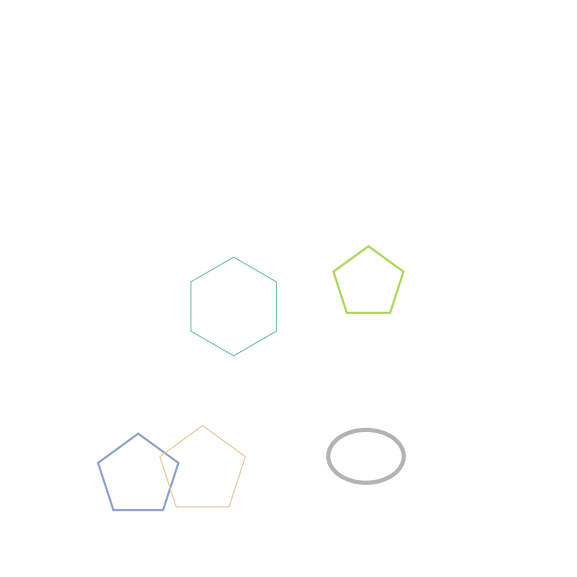[{"shape": "hexagon", "thickness": 0.5, "radius": 0.43, "center": [0.405, 0.468]}, {"shape": "pentagon", "thickness": 1, "radius": 0.37, "center": [0.239, 0.175]}, {"shape": "pentagon", "thickness": 1, "radius": 0.32, "center": [0.638, 0.509]}, {"shape": "pentagon", "thickness": 0.5, "radius": 0.39, "center": [0.351, 0.184]}, {"shape": "oval", "thickness": 2, "radius": 0.33, "center": [0.634, 0.209]}]